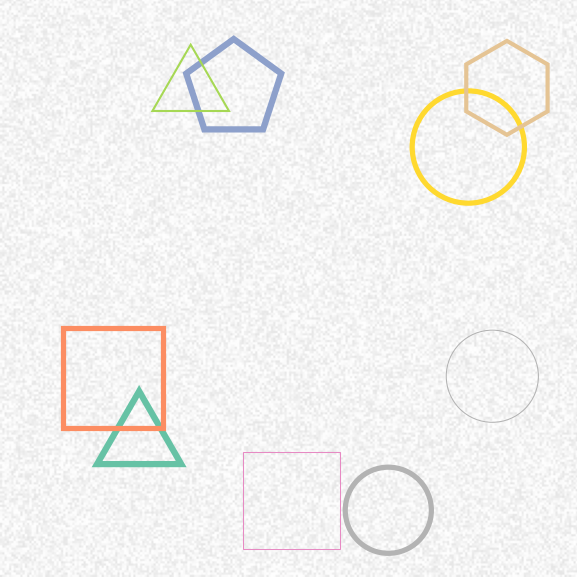[{"shape": "triangle", "thickness": 3, "radius": 0.42, "center": [0.241, 0.238]}, {"shape": "square", "thickness": 2.5, "radius": 0.43, "center": [0.196, 0.345]}, {"shape": "pentagon", "thickness": 3, "radius": 0.43, "center": [0.405, 0.845]}, {"shape": "square", "thickness": 0.5, "radius": 0.42, "center": [0.504, 0.133]}, {"shape": "triangle", "thickness": 1, "radius": 0.38, "center": [0.33, 0.845]}, {"shape": "circle", "thickness": 2.5, "radius": 0.49, "center": [0.811, 0.745]}, {"shape": "hexagon", "thickness": 2, "radius": 0.41, "center": [0.878, 0.847]}, {"shape": "circle", "thickness": 0.5, "radius": 0.4, "center": [0.853, 0.348]}, {"shape": "circle", "thickness": 2.5, "radius": 0.37, "center": [0.672, 0.116]}]